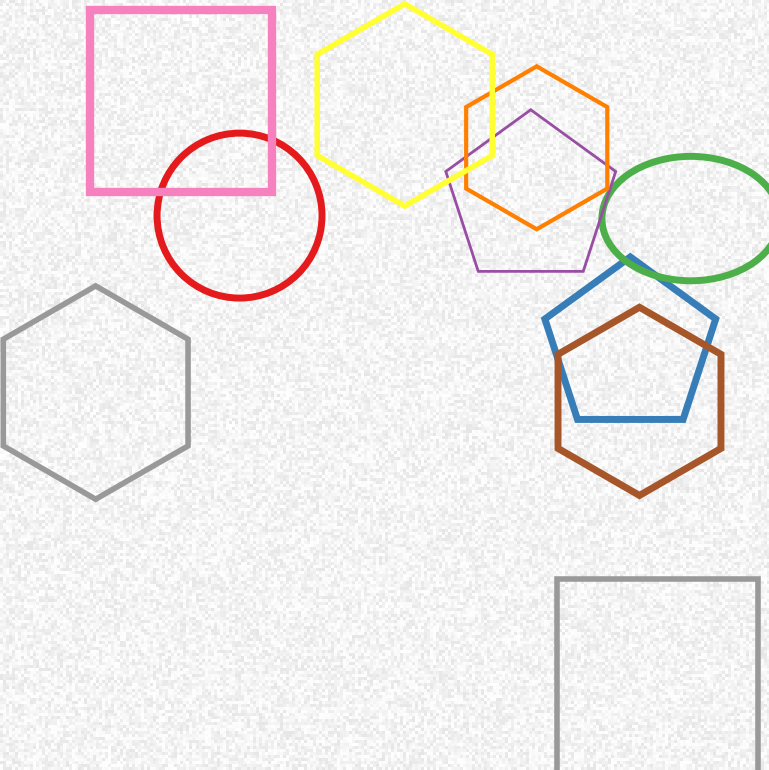[{"shape": "circle", "thickness": 2.5, "radius": 0.54, "center": [0.311, 0.72]}, {"shape": "pentagon", "thickness": 2.5, "radius": 0.58, "center": [0.819, 0.55]}, {"shape": "oval", "thickness": 2.5, "radius": 0.58, "center": [0.897, 0.716]}, {"shape": "pentagon", "thickness": 1, "radius": 0.58, "center": [0.689, 0.741]}, {"shape": "hexagon", "thickness": 1.5, "radius": 0.53, "center": [0.697, 0.808]}, {"shape": "hexagon", "thickness": 2, "radius": 0.66, "center": [0.526, 0.864]}, {"shape": "hexagon", "thickness": 2.5, "radius": 0.61, "center": [0.831, 0.479]}, {"shape": "square", "thickness": 3, "radius": 0.59, "center": [0.235, 0.869]}, {"shape": "square", "thickness": 2, "radius": 0.65, "center": [0.854, 0.118]}, {"shape": "hexagon", "thickness": 2, "radius": 0.69, "center": [0.124, 0.49]}]